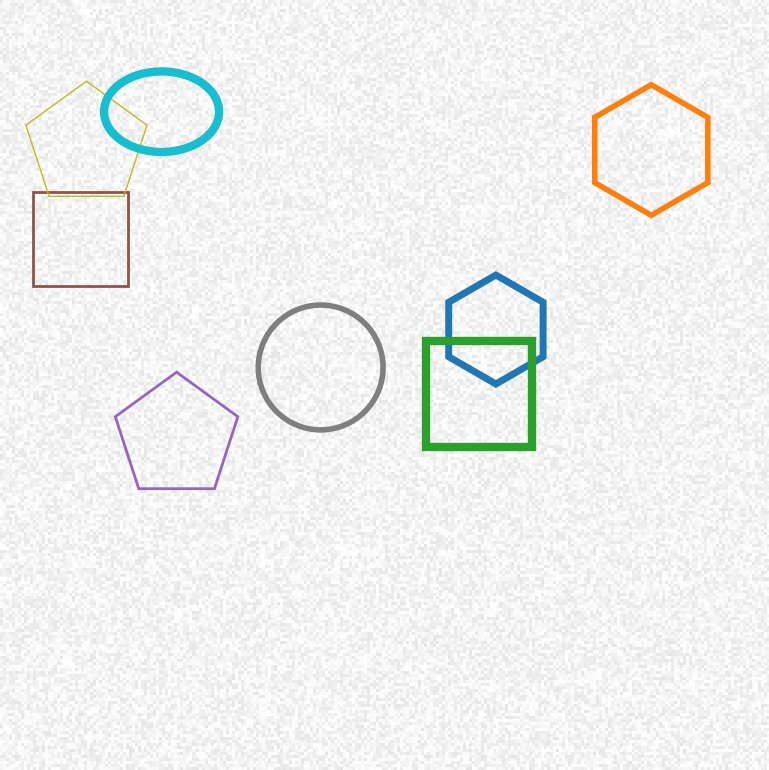[{"shape": "hexagon", "thickness": 2.5, "radius": 0.35, "center": [0.644, 0.572]}, {"shape": "hexagon", "thickness": 2, "radius": 0.42, "center": [0.846, 0.805]}, {"shape": "square", "thickness": 3, "radius": 0.34, "center": [0.622, 0.488]}, {"shape": "pentagon", "thickness": 1, "radius": 0.42, "center": [0.229, 0.433]}, {"shape": "square", "thickness": 1, "radius": 0.31, "center": [0.105, 0.69]}, {"shape": "circle", "thickness": 2, "radius": 0.41, "center": [0.416, 0.523]}, {"shape": "pentagon", "thickness": 0.5, "radius": 0.41, "center": [0.112, 0.812]}, {"shape": "oval", "thickness": 3, "radius": 0.37, "center": [0.21, 0.855]}]